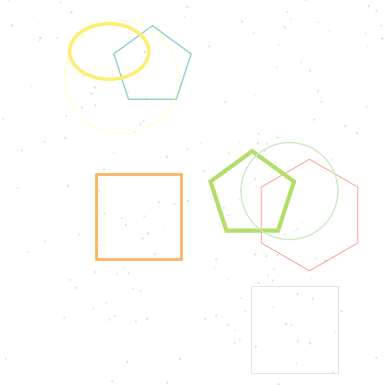[{"shape": "pentagon", "thickness": 1, "radius": 0.53, "center": [0.396, 0.828]}, {"shape": "circle", "thickness": 0.5, "radius": 0.74, "center": [0.315, 0.799]}, {"shape": "hexagon", "thickness": 0.5, "radius": 0.72, "center": [0.804, 0.442]}, {"shape": "square", "thickness": 2, "radius": 0.55, "center": [0.36, 0.438]}, {"shape": "pentagon", "thickness": 3, "radius": 0.57, "center": [0.655, 0.493]}, {"shape": "square", "thickness": 0.5, "radius": 0.57, "center": [0.764, 0.145]}, {"shape": "circle", "thickness": 1, "radius": 0.63, "center": [0.752, 0.504]}, {"shape": "oval", "thickness": 2.5, "radius": 0.51, "center": [0.284, 0.866]}]